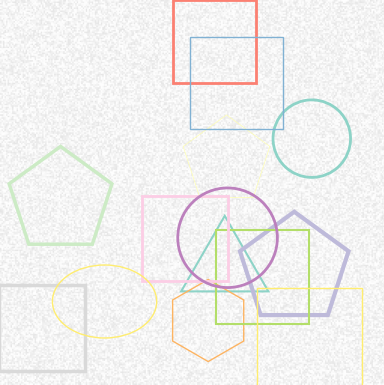[{"shape": "circle", "thickness": 2, "radius": 0.5, "center": [0.81, 0.64]}, {"shape": "triangle", "thickness": 1.5, "radius": 0.65, "center": [0.584, 0.309]}, {"shape": "pentagon", "thickness": 0.5, "radius": 0.59, "center": [0.588, 0.583]}, {"shape": "pentagon", "thickness": 3, "radius": 0.74, "center": [0.764, 0.302]}, {"shape": "square", "thickness": 2, "radius": 0.54, "center": [0.558, 0.892]}, {"shape": "square", "thickness": 1, "radius": 0.6, "center": [0.615, 0.784]}, {"shape": "hexagon", "thickness": 1, "radius": 0.53, "center": [0.541, 0.168]}, {"shape": "square", "thickness": 1.5, "radius": 0.61, "center": [0.682, 0.281]}, {"shape": "square", "thickness": 2, "radius": 0.56, "center": [0.481, 0.38]}, {"shape": "square", "thickness": 2.5, "radius": 0.56, "center": [0.109, 0.148]}, {"shape": "circle", "thickness": 2, "radius": 0.65, "center": [0.591, 0.382]}, {"shape": "pentagon", "thickness": 2.5, "radius": 0.7, "center": [0.157, 0.479]}, {"shape": "square", "thickness": 1, "radius": 0.68, "center": [0.805, 0.115]}, {"shape": "oval", "thickness": 1, "radius": 0.68, "center": [0.272, 0.217]}]